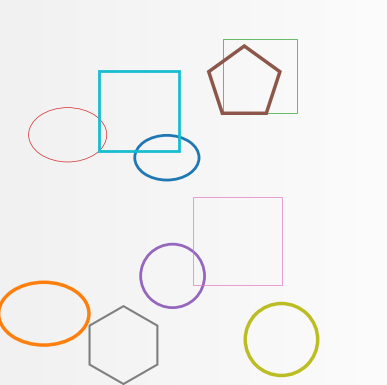[{"shape": "oval", "thickness": 2, "radius": 0.41, "center": [0.431, 0.59]}, {"shape": "oval", "thickness": 2.5, "radius": 0.58, "center": [0.113, 0.185]}, {"shape": "square", "thickness": 0.5, "radius": 0.47, "center": [0.671, 0.803]}, {"shape": "oval", "thickness": 0.5, "radius": 0.5, "center": [0.175, 0.65]}, {"shape": "circle", "thickness": 2, "radius": 0.41, "center": [0.445, 0.283]}, {"shape": "pentagon", "thickness": 2.5, "radius": 0.48, "center": [0.63, 0.784]}, {"shape": "square", "thickness": 0.5, "radius": 0.58, "center": [0.613, 0.374]}, {"shape": "hexagon", "thickness": 1.5, "radius": 0.51, "center": [0.319, 0.104]}, {"shape": "circle", "thickness": 2.5, "radius": 0.47, "center": [0.726, 0.118]}, {"shape": "square", "thickness": 2, "radius": 0.52, "center": [0.358, 0.712]}]